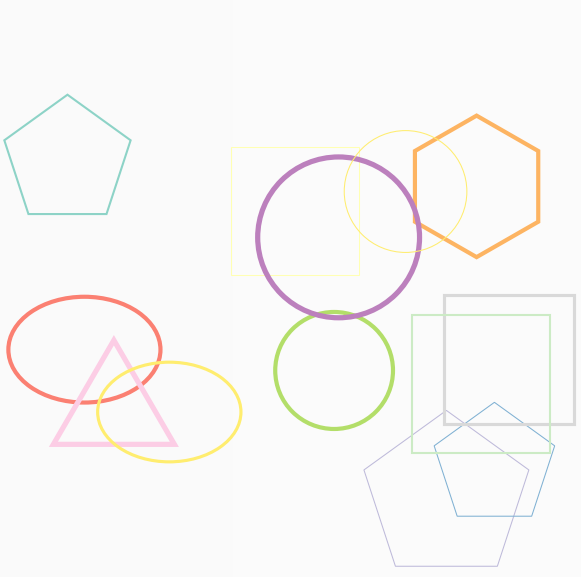[{"shape": "pentagon", "thickness": 1, "radius": 0.57, "center": [0.116, 0.721]}, {"shape": "square", "thickness": 0.5, "radius": 0.55, "center": [0.508, 0.634]}, {"shape": "pentagon", "thickness": 0.5, "radius": 0.75, "center": [0.768, 0.139]}, {"shape": "oval", "thickness": 2, "radius": 0.65, "center": [0.145, 0.394]}, {"shape": "pentagon", "thickness": 0.5, "radius": 0.55, "center": [0.851, 0.193]}, {"shape": "hexagon", "thickness": 2, "radius": 0.61, "center": [0.82, 0.676]}, {"shape": "circle", "thickness": 2, "radius": 0.51, "center": [0.575, 0.358]}, {"shape": "triangle", "thickness": 2.5, "radius": 0.6, "center": [0.196, 0.29]}, {"shape": "square", "thickness": 1.5, "radius": 0.56, "center": [0.876, 0.376]}, {"shape": "circle", "thickness": 2.5, "radius": 0.7, "center": [0.583, 0.588]}, {"shape": "square", "thickness": 1, "radius": 0.6, "center": [0.828, 0.335]}, {"shape": "oval", "thickness": 1.5, "radius": 0.62, "center": [0.291, 0.286]}, {"shape": "circle", "thickness": 0.5, "radius": 0.53, "center": [0.698, 0.667]}]